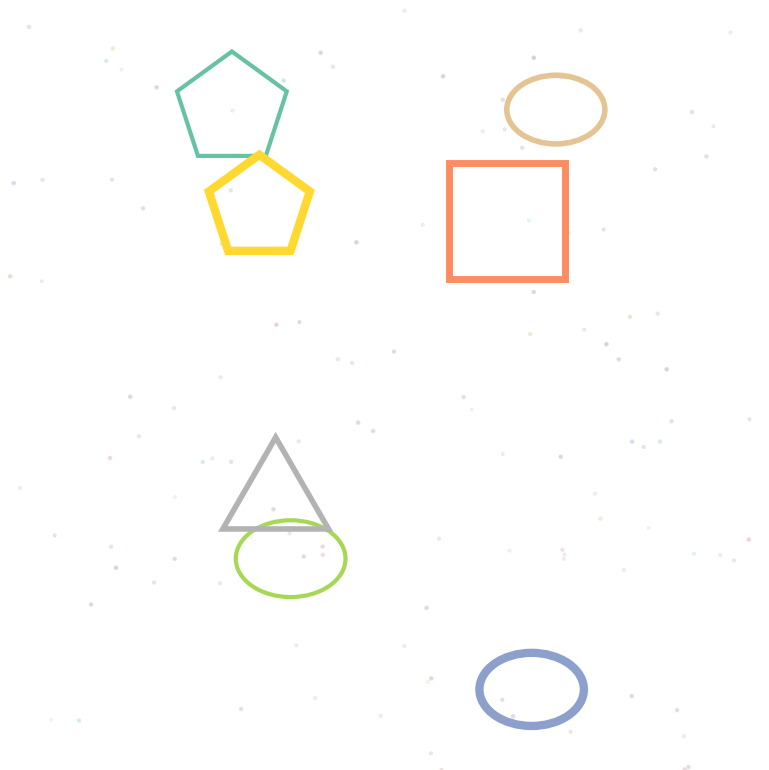[{"shape": "pentagon", "thickness": 1.5, "radius": 0.37, "center": [0.301, 0.858]}, {"shape": "square", "thickness": 2.5, "radius": 0.38, "center": [0.658, 0.713]}, {"shape": "oval", "thickness": 3, "radius": 0.34, "center": [0.69, 0.105]}, {"shape": "oval", "thickness": 1.5, "radius": 0.36, "center": [0.377, 0.274]}, {"shape": "pentagon", "thickness": 3, "radius": 0.34, "center": [0.337, 0.73]}, {"shape": "oval", "thickness": 2, "radius": 0.32, "center": [0.722, 0.858]}, {"shape": "triangle", "thickness": 2, "radius": 0.4, "center": [0.358, 0.353]}]